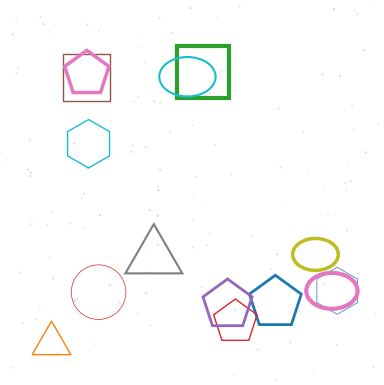[{"shape": "pentagon", "thickness": 2, "radius": 0.35, "center": [0.715, 0.214]}, {"shape": "hexagon", "thickness": 0.5, "radius": 0.31, "center": [0.876, 0.245]}, {"shape": "triangle", "thickness": 1, "radius": 0.29, "center": [0.134, 0.108]}, {"shape": "square", "thickness": 3, "radius": 0.34, "center": [0.526, 0.813]}, {"shape": "pentagon", "thickness": 1, "radius": 0.3, "center": [0.611, 0.164]}, {"shape": "circle", "thickness": 0.5, "radius": 0.35, "center": [0.256, 0.241]}, {"shape": "pentagon", "thickness": 2, "radius": 0.34, "center": [0.591, 0.208]}, {"shape": "square", "thickness": 1, "radius": 0.31, "center": [0.225, 0.8]}, {"shape": "pentagon", "thickness": 2.5, "radius": 0.3, "center": [0.225, 0.809]}, {"shape": "oval", "thickness": 3, "radius": 0.33, "center": [0.862, 0.245]}, {"shape": "triangle", "thickness": 1.5, "radius": 0.43, "center": [0.4, 0.333]}, {"shape": "oval", "thickness": 2.5, "radius": 0.3, "center": [0.819, 0.339]}, {"shape": "oval", "thickness": 1.5, "radius": 0.37, "center": [0.487, 0.801]}, {"shape": "hexagon", "thickness": 1, "radius": 0.31, "center": [0.23, 0.627]}]